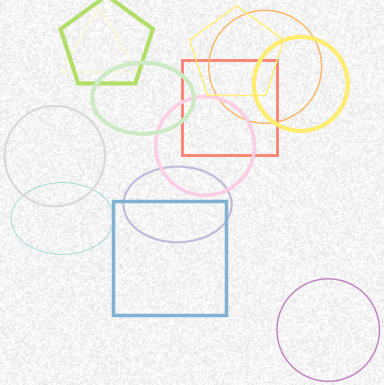[{"shape": "oval", "thickness": 0.5, "radius": 0.67, "center": [0.162, 0.432]}, {"shape": "triangle", "thickness": 0.5, "radius": 0.57, "center": [0.258, 0.87]}, {"shape": "oval", "thickness": 1.5, "radius": 0.7, "center": [0.461, 0.469]}, {"shape": "square", "thickness": 2, "radius": 0.62, "center": [0.597, 0.72]}, {"shape": "square", "thickness": 2.5, "radius": 0.73, "center": [0.441, 0.33]}, {"shape": "circle", "thickness": 1, "radius": 0.73, "center": [0.689, 0.827]}, {"shape": "pentagon", "thickness": 3, "radius": 0.63, "center": [0.277, 0.885]}, {"shape": "circle", "thickness": 2.5, "radius": 0.64, "center": [0.533, 0.621]}, {"shape": "circle", "thickness": 1.5, "radius": 0.65, "center": [0.142, 0.594]}, {"shape": "circle", "thickness": 1, "radius": 0.67, "center": [0.853, 0.143]}, {"shape": "oval", "thickness": 3, "radius": 0.66, "center": [0.371, 0.745]}, {"shape": "circle", "thickness": 3, "radius": 0.61, "center": [0.781, 0.782]}, {"shape": "pentagon", "thickness": 1, "radius": 0.64, "center": [0.615, 0.856]}]